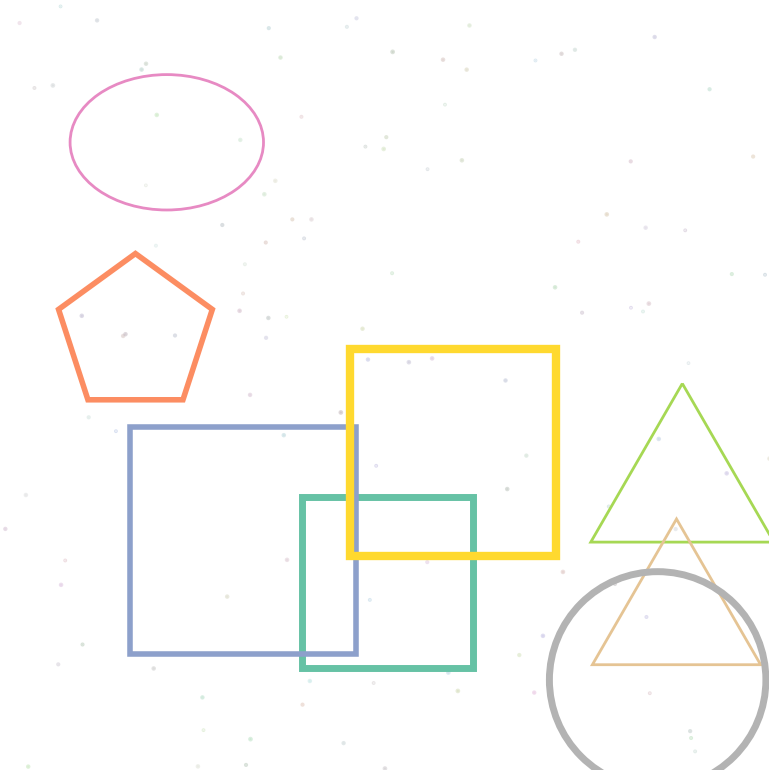[{"shape": "square", "thickness": 2.5, "radius": 0.56, "center": [0.503, 0.243]}, {"shape": "pentagon", "thickness": 2, "radius": 0.52, "center": [0.176, 0.566]}, {"shape": "square", "thickness": 2, "radius": 0.74, "center": [0.316, 0.298]}, {"shape": "oval", "thickness": 1, "radius": 0.63, "center": [0.217, 0.815]}, {"shape": "triangle", "thickness": 1, "radius": 0.69, "center": [0.886, 0.365]}, {"shape": "square", "thickness": 3, "radius": 0.67, "center": [0.588, 0.413]}, {"shape": "triangle", "thickness": 1, "radius": 0.63, "center": [0.879, 0.2]}, {"shape": "circle", "thickness": 2.5, "radius": 0.7, "center": [0.854, 0.117]}]